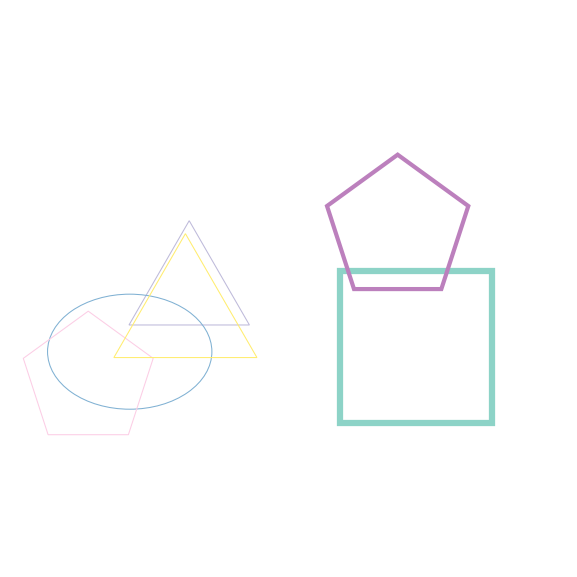[{"shape": "square", "thickness": 3, "radius": 0.66, "center": [0.72, 0.398]}, {"shape": "triangle", "thickness": 0.5, "radius": 0.6, "center": [0.328, 0.497]}, {"shape": "oval", "thickness": 0.5, "radius": 0.71, "center": [0.225, 0.39]}, {"shape": "pentagon", "thickness": 0.5, "radius": 0.59, "center": [0.153, 0.342]}, {"shape": "pentagon", "thickness": 2, "radius": 0.64, "center": [0.689, 0.603]}, {"shape": "triangle", "thickness": 0.5, "radius": 0.72, "center": [0.321, 0.452]}]